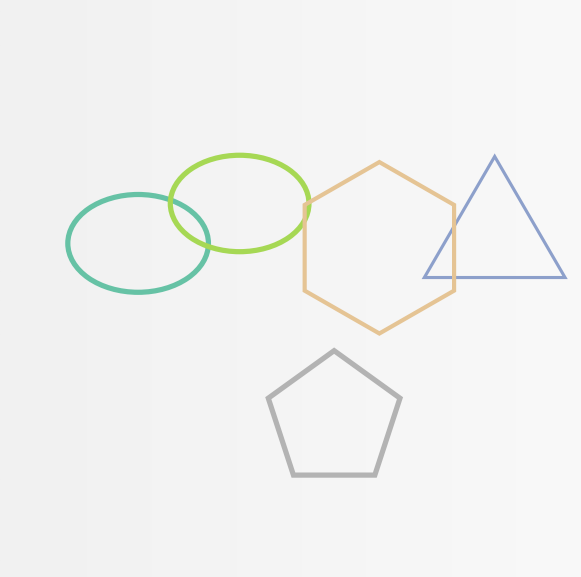[{"shape": "oval", "thickness": 2.5, "radius": 0.6, "center": [0.238, 0.578]}, {"shape": "triangle", "thickness": 1.5, "radius": 0.7, "center": [0.851, 0.588]}, {"shape": "oval", "thickness": 2.5, "radius": 0.6, "center": [0.412, 0.647]}, {"shape": "hexagon", "thickness": 2, "radius": 0.74, "center": [0.653, 0.57]}, {"shape": "pentagon", "thickness": 2.5, "radius": 0.6, "center": [0.575, 0.273]}]